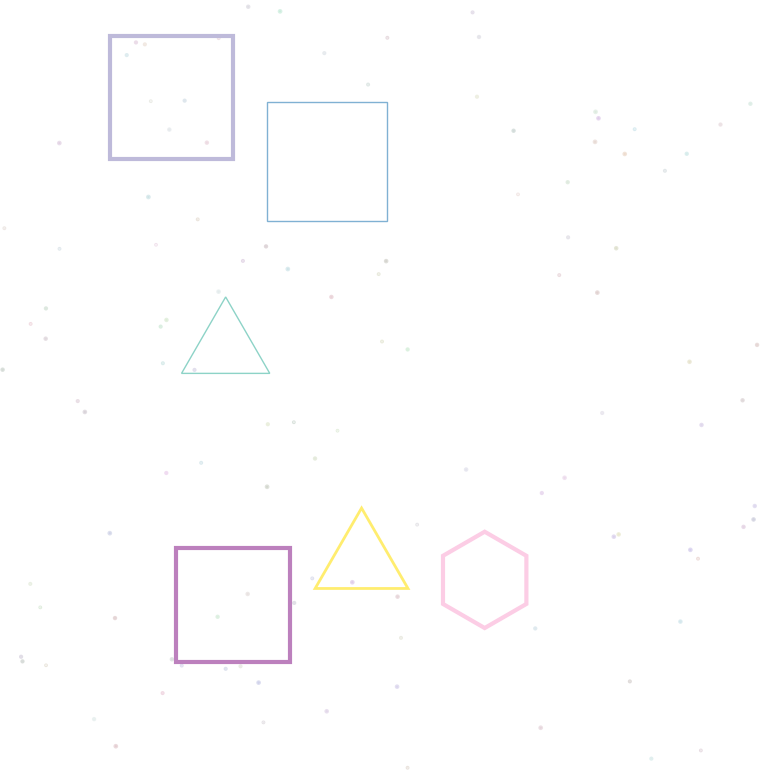[{"shape": "triangle", "thickness": 0.5, "radius": 0.33, "center": [0.293, 0.548]}, {"shape": "square", "thickness": 1.5, "radius": 0.4, "center": [0.223, 0.874]}, {"shape": "square", "thickness": 0.5, "radius": 0.39, "center": [0.425, 0.79]}, {"shape": "hexagon", "thickness": 1.5, "radius": 0.31, "center": [0.629, 0.247]}, {"shape": "square", "thickness": 1.5, "radius": 0.37, "center": [0.303, 0.215]}, {"shape": "triangle", "thickness": 1, "radius": 0.35, "center": [0.47, 0.271]}]